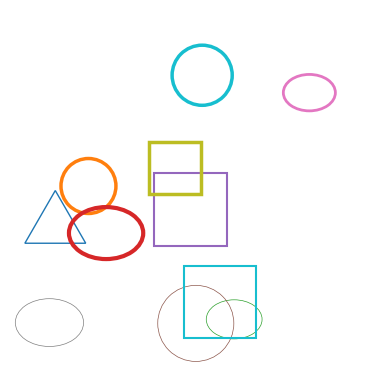[{"shape": "triangle", "thickness": 1, "radius": 0.46, "center": [0.144, 0.414]}, {"shape": "circle", "thickness": 2.5, "radius": 0.36, "center": [0.23, 0.517]}, {"shape": "oval", "thickness": 0.5, "radius": 0.36, "center": [0.608, 0.171]}, {"shape": "oval", "thickness": 3, "radius": 0.48, "center": [0.276, 0.395]}, {"shape": "square", "thickness": 1.5, "radius": 0.47, "center": [0.496, 0.455]}, {"shape": "circle", "thickness": 0.5, "radius": 0.49, "center": [0.509, 0.16]}, {"shape": "oval", "thickness": 2, "radius": 0.34, "center": [0.804, 0.759]}, {"shape": "oval", "thickness": 0.5, "radius": 0.44, "center": [0.128, 0.162]}, {"shape": "square", "thickness": 2.5, "radius": 0.34, "center": [0.455, 0.564]}, {"shape": "square", "thickness": 1.5, "radius": 0.47, "center": [0.572, 0.216]}, {"shape": "circle", "thickness": 2.5, "radius": 0.39, "center": [0.525, 0.805]}]